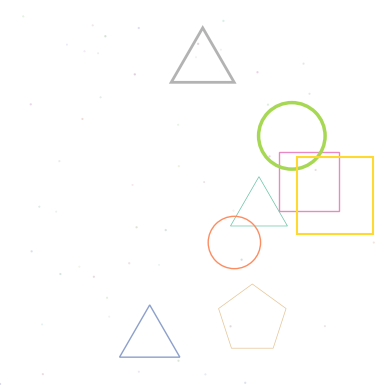[{"shape": "triangle", "thickness": 0.5, "radius": 0.43, "center": [0.673, 0.456]}, {"shape": "circle", "thickness": 1, "radius": 0.34, "center": [0.609, 0.37]}, {"shape": "triangle", "thickness": 1, "radius": 0.45, "center": [0.389, 0.118]}, {"shape": "square", "thickness": 1, "radius": 0.39, "center": [0.802, 0.528]}, {"shape": "circle", "thickness": 2.5, "radius": 0.43, "center": [0.758, 0.647]}, {"shape": "square", "thickness": 1.5, "radius": 0.5, "center": [0.87, 0.492]}, {"shape": "pentagon", "thickness": 0.5, "radius": 0.46, "center": [0.655, 0.17]}, {"shape": "triangle", "thickness": 2, "radius": 0.47, "center": [0.527, 0.833]}]